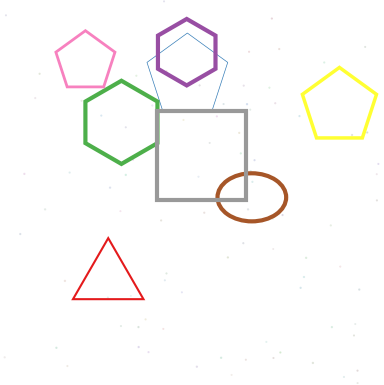[{"shape": "triangle", "thickness": 1.5, "radius": 0.53, "center": [0.281, 0.276]}, {"shape": "pentagon", "thickness": 0.5, "radius": 0.55, "center": [0.487, 0.804]}, {"shape": "hexagon", "thickness": 3, "radius": 0.54, "center": [0.315, 0.682]}, {"shape": "hexagon", "thickness": 3, "radius": 0.43, "center": [0.485, 0.864]}, {"shape": "pentagon", "thickness": 2.5, "radius": 0.51, "center": [0.882, 0.724]}, {"shape": "oval", "thickness": 3, "radius": 0.45, "center": [0.654, 0.487]}, {"shape": "pentagon", "thickness": 2, "radius": 0.4, "center": [0.222, 0.84]}, {"shape": "square", "thickness": 3, "radius": 0.58, "center": [0.524, 0.596]}]